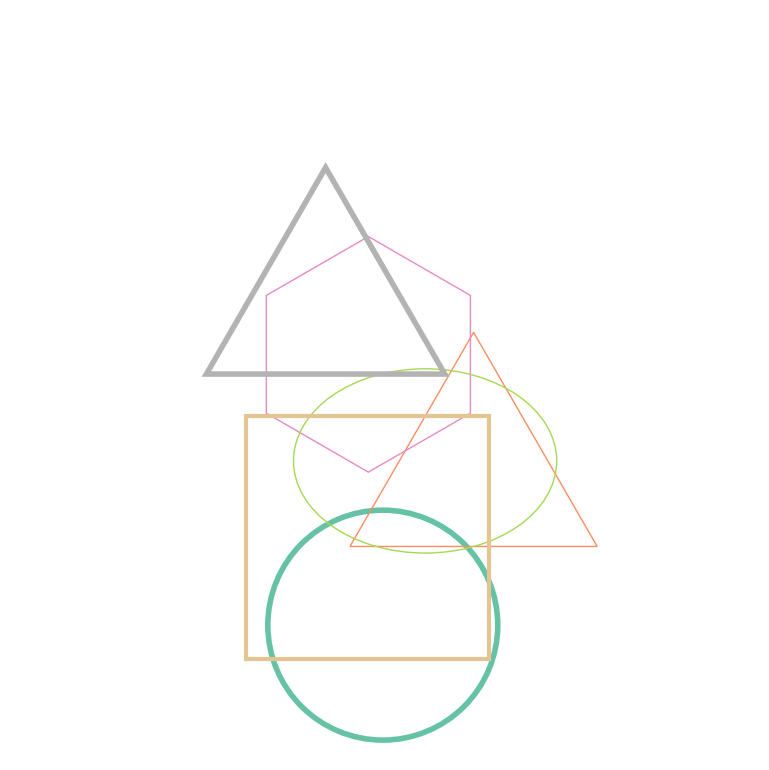[{"shape": "circle", "thickness": 2, "radius": 0.75, "center": [0.497, 0.188]}, {"shape": "triangle", "thickness": 0.5, "radius": 0.93, "center": [0.615, 0.383]}, {"shape": "hexagon", "thickness": 0.5, "radius": 0.76, "center": [0.478, 0.54]}, {"shape": "oval", "thickness": 0.5, "radius": 0.85, "center": [0.552, 0.401]}, {"shape": "square", "thickness": 1.5, "radius": 0.79, "center": [0.477, 0.302]}, {"shape": "triangle", "thickness": 2, "radius": 0.89, "center": [0.423, 0.604]}]